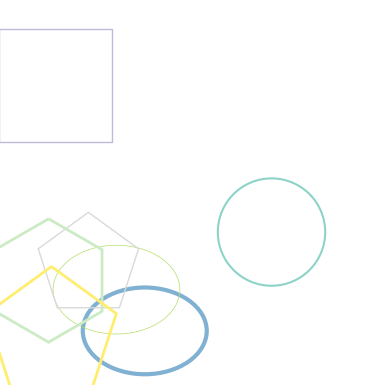[{"shape": "circle", "thickness": 1.5, "radius": 0.7, "center": [0.705, 0.397]}, {"shape": "square", "thickness": 1, "radius": 0.73, "center": [0.145, 0.777]}, {"shape": "oval", "thickness": 3, "radius": 0.8, "center": [0.376, 0.141]}, {"shape": "oval", "thickness": 0.5, "radius": 0.82, "center": [0.303, 0.248]}, {"shape": "pentagon", "thickness": 1, "radius": 0.68, "center": [0.23, 0.311]}, {"shape": "hexagon", "thickness": 2, "radius": 0.8, "center": [0.126, 0.271]}, {"shape": "pentagon", "thickness": 2, "radius": 0.89, "center": [0.134, 0.131]}]